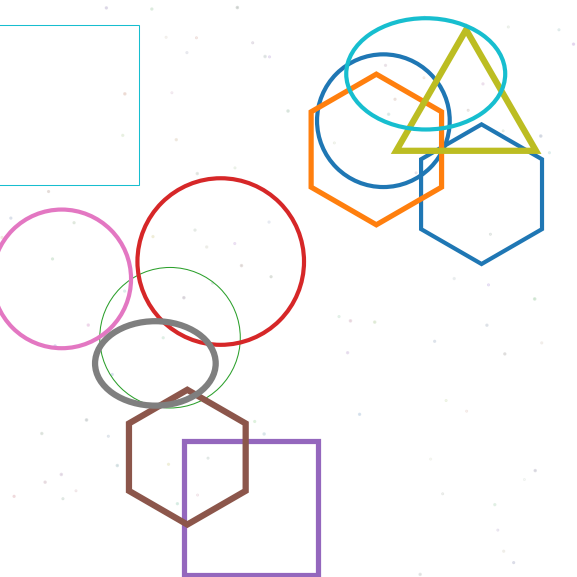[{"shape": "hexagon", "thickness": 2, "radius": 0.6, "center": [0.834, 0.663]}, {"shape": "circle", "thickness": 2, "radius": 0.57, "center": [0.664, 0.79]}, {"shape": "hexagon", "thickness": 2.5, "radius": 0.65, "center": [0.652, 0.74]}, {"shape": "circle", "thickness": 0.5, "radius": 0.61, "center": [0.294, 0.414]}, {"shape": "circle", "thickness": 2, "radius": 0.72, "center": [0.382, 0.546]}, {"shape": "square", "thickness": 2.5, "radius": 0.58, "center": [0.435, 0.12]}, {"shape": "hexagon", "thickness": 3, "radius": 0.58, "center": [0.324, 0.208]}, {"shape": "circle", "thickness": 2, "radius": 0.6, "center": [0.107, 0.516]}, {"shape": "oval", "thickness": 3, "radius": 0.52, "center": [0.269, 0.37]}, {"shape": "triangle", "thickness": 3, "radius": 0.7, "center": [0.807, 0.808]}, {"shape": "oval", "thickness": 2, "radius": 0.69, "center": [0.737, 0.871]}, {"shape": "square", "thickness": 0.5, "radius": 0.69, "center": [0.102, 0.817]}]